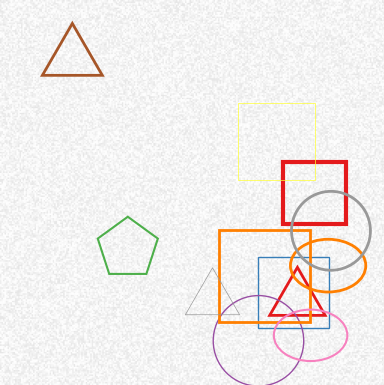[{"shape": "square", "thickness": 3, "radius": 0.41, "center": [0.816, 0.499]}, {"shape": "triangle", "thickness": 2, "radius": 0.42, "center": [0.772, 0.222]}, {"shape": "square", "thickness": 1, "radius": 0.46, "center": [0.763, 0.24]}, {"shape": "pentagon", "thickness": 1.5, "radius": 0.41, "center": [0.332, 0.355]}, {"shape": "circle", "thickness": 1, "radius": 0.59, "center": [0.671, 0.115]}, {"shape": "square", "thickness": 2, "radius": 0.59, "center": [0.688, 0.283]}, {"shape": "oval", "thickness": 2, "radius": 0.49, "center": [0.852, 0.31]}, {"shape": "square", "thickness": 0.5, "radius": 0.5, "center": [0.718, 0.633]}, {"shape": "triangle", "thickness": 2, "radius": 0.45, "center": [0.188, 0.849]}, {"shape": "oval", "thickness": 1.5, "radius": 0.48, "center": [0.807, 0.129]}, {"shape": "circle", "thickness": 2, "radius": 0.51, "center": [0.86, 0.401]}, {"shape": "triangle", "thickness": 0.5, "radius": 0.41, "center": [0.552, 0.223]}]